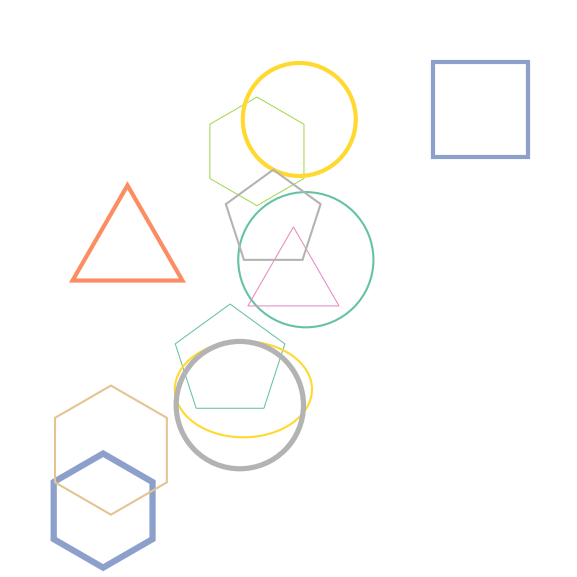[{"shape": "circle", "thickness": 1, "radius": 0.59, "center": [0.53, 0.549]}, {"shape": "pentagon", "thickness": 0.5, "radius": 0.5, "center": [0.398, 0.373]}, {"shape": "triangle", "thickness": 2, "radius": 0.55, "center": [0.221, 0.568]}, {"shape": "hexagon", "thickness": 3, "radius": 0.49, "center": [0.179, 0.115]}, {"shape": "square", "thickness": 2, "radius": 0.41, "center": [0.832, 0.81]}, {"shape": "triangle", "thickness": 0.5, "radius": 0.46, "center": [0.508, 0.515]}, {"shape": "hexagon", "thickness": 0.5, "radius": 0.47, "center": [0.445, 0.737]}, {"shape": "oval", "thickness": 1, "radius": 0.59, "center": [0.421, 0.325]}, {"shape": "circle", "thickness": 2, "radius": 0.49, "center": [0.518, 0.792]}, {"shape": "hexagon", "thickness": 1, "radius": 0.56, "center": [0.192, 0.22]}, {"shape": "circle", "thickness": 2.5, "radius": 0.55, "center": [0.415, 0.298]}, {"shape": "pentagon", "thickness": 1, "radius": 0.43, "center": [0.473, 0.619]}]